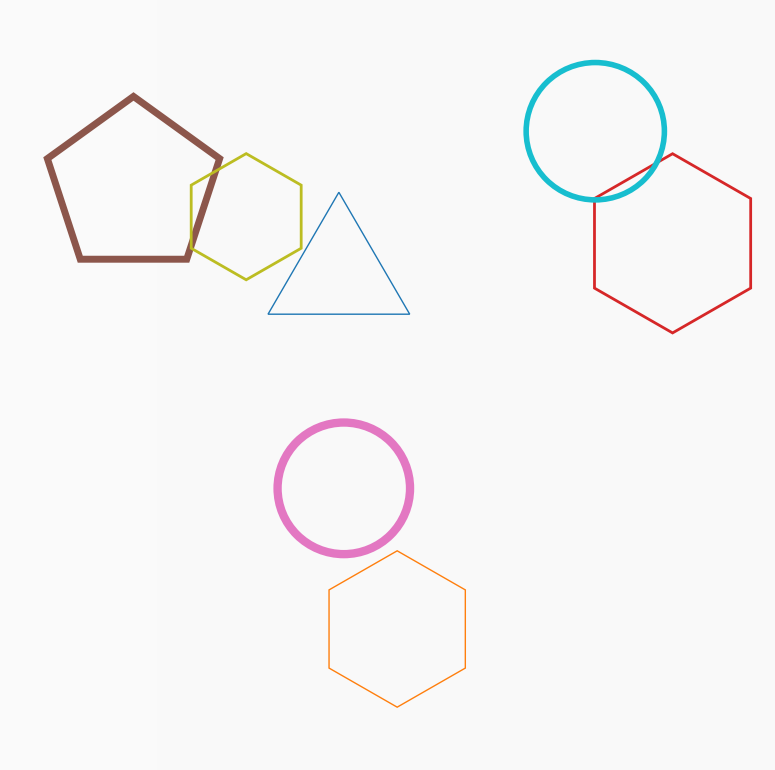[{"shape": "triangle", "thickness": 0.5, "radius": 0.53, "center": [0.437, 0.645]}, {"shape": "hexagon", "thickness": 0.5, "radius": 0.51, "center": [0.512, 0.183]}, {"shape": "hexagon", "thickness": 1, "radius": 0.58, "center": [0.868, 0.684]}, {"shape": "pentagon", "thickness": 2.5, "radius": 0.58, "center": [0.172, 0.758]}, {"shape": "circle", "thickness": 3, "radius": 0.43, "center": [0.444, 0.366]}, {"shape": "hexagon", "thickness": 1, "radius": 0.41, "center": [0.318, 0.719]}, {"shape": "circle", "thickness": 2, "radius": 0.45, "center": [0.768, 0.83]}]